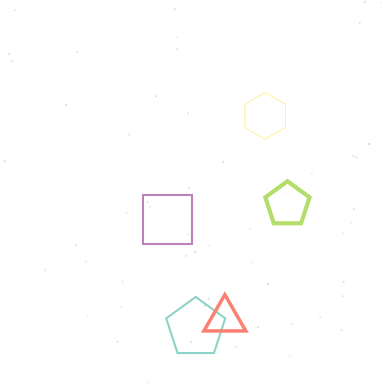[{"shape": "pentagon", "thickness": 1.5, "radius": 0.4, "center": [0.508, 0.148]}, {"shape": "triangle", "thickness": 2.5, "radius": 0.31, "center": [0.584, 0.172]}, {"shape": "pentagon", "thickness": 3, "radius": 0.3, "center": [0.747, 0.469]}, {"shape": "square", "thickness": 1.5, "radius": 0.32, "center": [0.434, 0.429]}, {"shape": "hexagon", "thickness": 0.5, "radius": 0.3, "center": [0.689, 0.699]}]